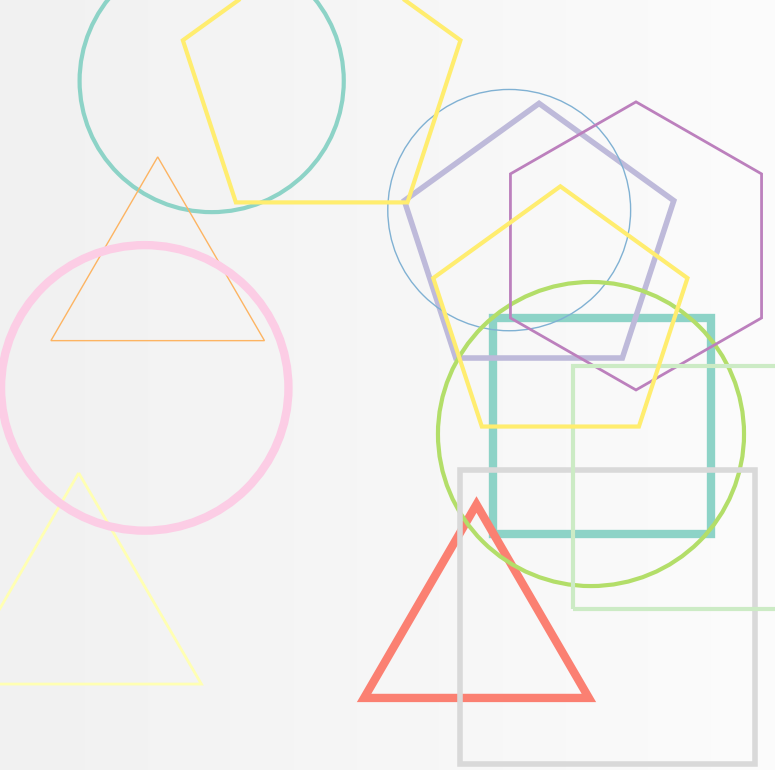[{"shape": "square", "thickness": 3, "radius": 0.7, "center": [0.777, 0.447]}, {"shape": "circle", "thickness": 1.5, "radius": 0.85, "center": [0.273, 0.895]}, {"shape": "triangle", "thickness": 1, "radius": 0.91, "center": [0.102, 0.203]}, {"shape": "pentagon", "thickness": 2, "radius": 0.91, "center": [0.696, 0.683]}, {"shape": "triangle", "thickness": 3, "radius": 0.84, "center": [0.615, 0.177]}, {"shape": "circle", "thickness": 0.5, "radius": 0.78, "center": [0.657, 0.727]}, {"shape": "triangle", "thickness": 0.5, "radius": 0.8, "center": [0.203, 0.637]}, {"shape": "circle", "thickness": 1.5, "radius": 0.99, "center": [0.763, 0.436]}, {"shape": "circle", "thickness": 3, "radius": 0.93, "center": [0.187, 0.496]}, {"shape": "square", "thickness": 2, "radius": 0.95, "center": [0.784, 0.199]}, {"shape": "hexagon", "thickness": 1, "radius": 0.94, "center": [0.821, 0.681]}, {"shape": "square", "thickness": 1.5, "radius": 0.79, "center": [0.897, 0.367]}, {"shape": "pentagon", "thickness": 1.5, "radius": 0.86, "center": [0.723, 0.586]}, {"shape": "pentagon", "thickness": 1.5, "radius": 0.94, "center": [0.415, 0.889]}]